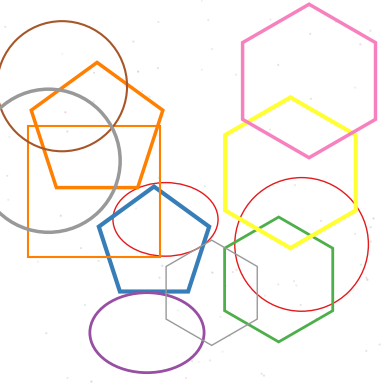[{"shape": "circle", "thickness": 1, "radius": 0.87, "center": [0.783, 0.365]}, {"shape": "oval", "thickness": 1, "radius": 0.68, "center": [0.43, 0.43]}, {"shape": "pentagon", "thickness": 3, "radius": 0.75, "center": [0.4, 0.365]}, {"shape": "hexagon", "thickness": 2, "radius": 0.81, "center": [0.724, 0.274]}, {"shape": "oval", "thickness": 2, "radius": 0.74, "center": [0.382, 0.136]}, {"shape": "pentagon", "thickness": 2.5, "radius": 0.9, "center": [0.252, 0.658]}, {"shape": "square", "thickness": 1.5, "radius": 0.85, "center": [0.244, 0.502]}, {"shape": "hexagon", "thickness": 3, "radius": 0.98, "center": [0.754, 0.551]}, {"shape": "circle", "thickness": 1.5, "radius": 0.84, "center": [0.161, 0.776]}, {"shape": "hexagon", "thickness": 2.5, "radius": 1.0, "center": [0.803, 0.79]}, {"shape": "circle", "thickness": 2.5, "radius": 0.93, "center": [0.126, 0.583]}, {"shape": "hexagon", "thickness": 1, "radius": 0.68, "center": [0.55, 0.24]}]